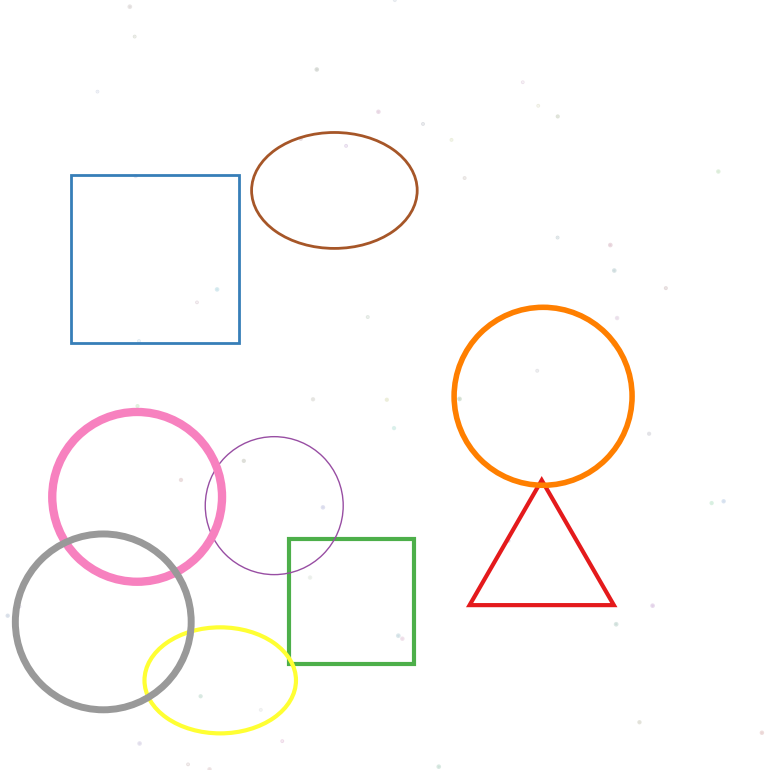[{"shape": "triangle", "thickness": 1.5, "radius": 0.54, "center": [0.704, 0.268]}, {"shape": "square", "thickness": 1, "radius": 0.55, "center": [0.202, 0.664]}, {"shape": "square", "thickness": 1.5, "radius": 0.41, "center": [0.457, 0.219]}, {"shape": "circle", "thickness": 0.5, "radius": 0.45, "center": [0.356, 0.343]}, {"shape": "circle", "thickness": 2, "radius": 0.58, "center": [0.705, 0.485]}, {"shape": "oval", "thickness": 1.5, "radius": 0.49, "center": [0.286, 0.116]}, {"shape": "oval", "thickness": 1, "radius": 0.54, "center": [0.434, 0.753]}, {"shape": "circle", "thickness": 3, "radius": 0.55, "center": [0.178, 0.355]}, {"shape": "circle", "thickness": 2.5, "radius": 0.57, "center": [0.134, 0.192]}]